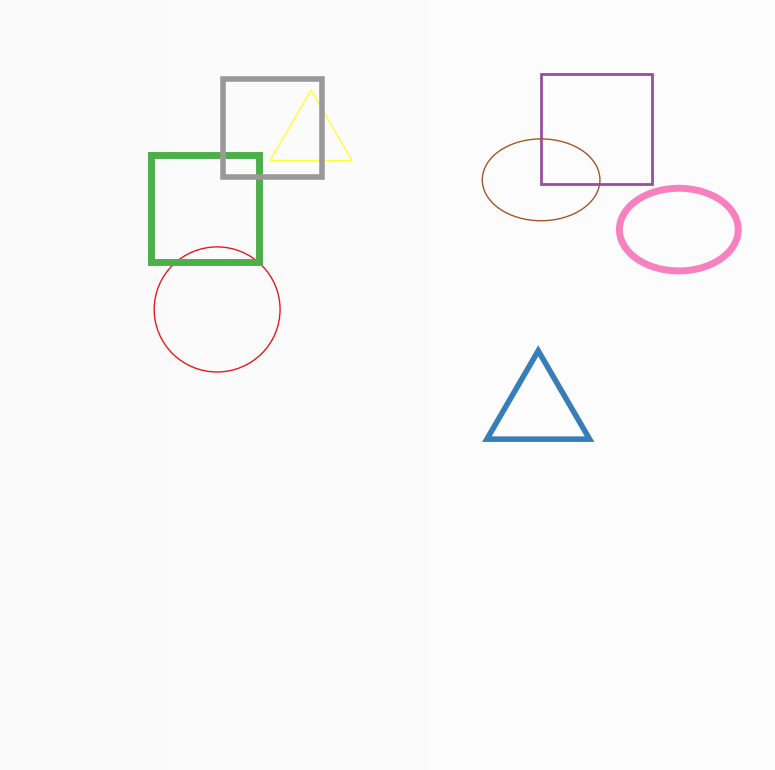[{"shape": "circle", "thickness": 0.5, "radius": 0.41, "center": [0.28, 0.598]}, {"shape": "triangle", "thickness": 2, "radius": 0.38, "center": [0.694, 0.468]}, {"shape": "square", "thickness": 2.5, "radius": 0.35, "center": [0.264, 0.729]}, {"shape": "square", "thickness": 1, "radius": 0.36, "center": [0.77, 0.833]}, {"shape": "triangle", "thickness": 0.5, "radius": 0.31, "center": [0.401, 0.822]}, {"shape": "oval", "thickness": 0.5, "radius": 0.38, "center": [0.698, 0.766]}, {"shape": "oval", "thickness": 2.5, "radius": 0.38, "center": [0.876, 0.702]}, {"shape": "square", "thickness": 2, "radius": 0.32, "center": [0.352, 0.834]}]